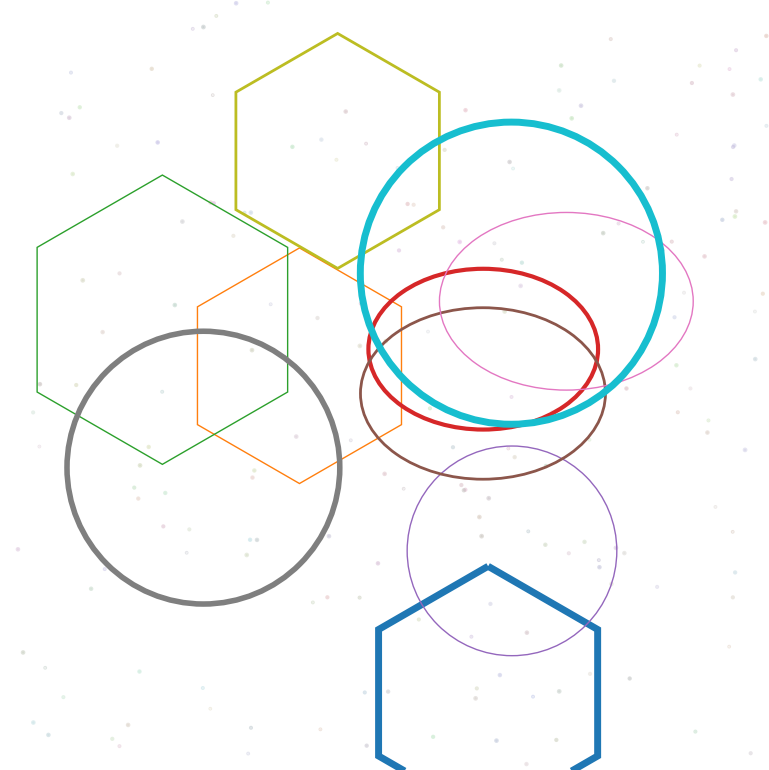[{"shape": "hexagon", "thickness": 2.5, "radius": 0.82, "center": [0.634, 0.1]}, {"shape": "hexagon", "thickness": 0.5, "radius": 0.76, "center": [0.389, 0.525]}, {"shape": "hexagon", "thickness": 0.5, "radius": 0.94, "center": [0.211, 0.585]}, {"shape": "oval", "thickness": 1.5, "radius": 0.75, "center": [0.628, 0.547]}, {"shape": "circle", "thickness": 0.5, "radius": 0.68, "center": [0.665, 0.285]}, {"shape": "oval", "thickness": 1, "radius": 0.8, "center": [0.627, 0.489]}, {"shape": "oval", "thickness": 0.5, "radius": 0.82, "center": [0.736, 0.609]}, {"shape": "circle", "thickness": 2, "radius": 0.89, "center": [0.264, 0.393]}, {"shape": "hexagon", "thickness": 1, "radius": 0.76, "center": [0.438, 0.804]}, {"shape": "circle", "thickness": 2.5, "radius": 0.98, "center": [0.664, 0.645]}]